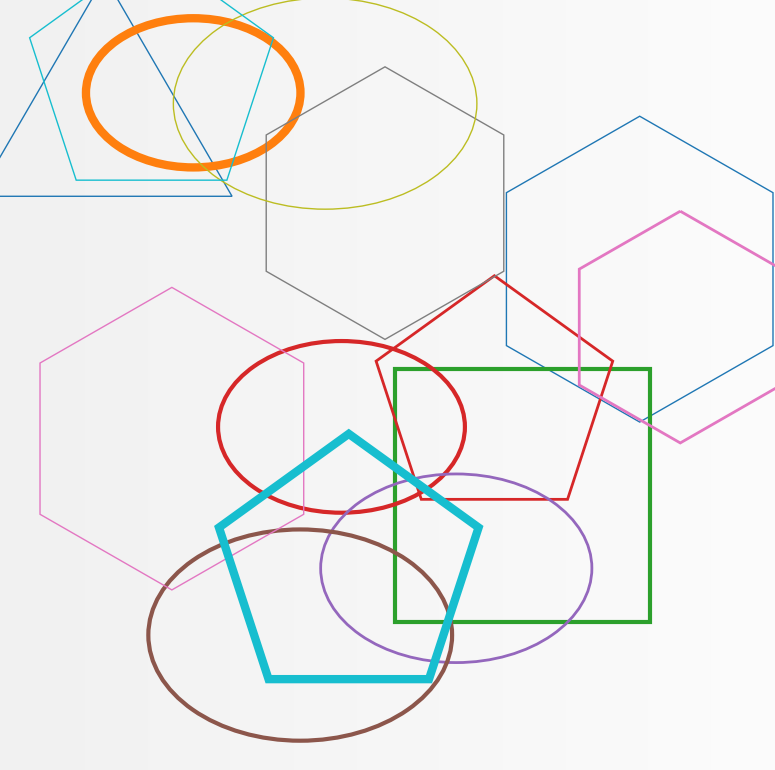[{"shape": "triangle", "thickness": 0.5, "radius": 0.95, "center": [0.135, 0.84]}, {"shape": "hexagon", "thickness": 0.5, "radius": 0.99, "center": [0.825, 0.65]}, {"shape": "oval", "thickness": 3, "radius": 0.69, "center": [0.249, 0.879]}, {"shape": "square", "thickness": 1.5, "radius": 0.82, "center": [0.674, 0.356]}, {"shape": "oval", "thickness": 1.5, "radius": 0.8, "center": [0.441, 0.446]}, {"shape": "pentagon", "thickness": 1, "radius": 0.8, "center": [0.638, 0.481]}, {"shape": "oval", "thickness": 1, "radius": 0.87, "center": [0.589, 0.262]}, {"shape": "oval", "thickness": 1.5, "radius": 0.98, "center": [0.387, 0.175]}, {"shape": "hexagon", "thickness": 0.5, "radius": 0.98, "center": [0.222, 0.43]}, {"shape": "hexagon", "thickness": 1, "radius": 0.75, "center": [0.878, 0.575]}, {"shape": "hexagon", "thickness": 0.5, "radius": 0.88, "center": [0.497, 0.736]}, {"shape": "oval", "thickness": 0.5, "radius": 0.98, "center": [0.42, 0.865]}, {"shape": "pentagon", "thickness": 0.5, "radius": 0.83, "center": [0.196, 0.9]}, {"shape": "pentagon", "thickness": 3, "radius": 0.88, "center": [0.45, 0.26]}]